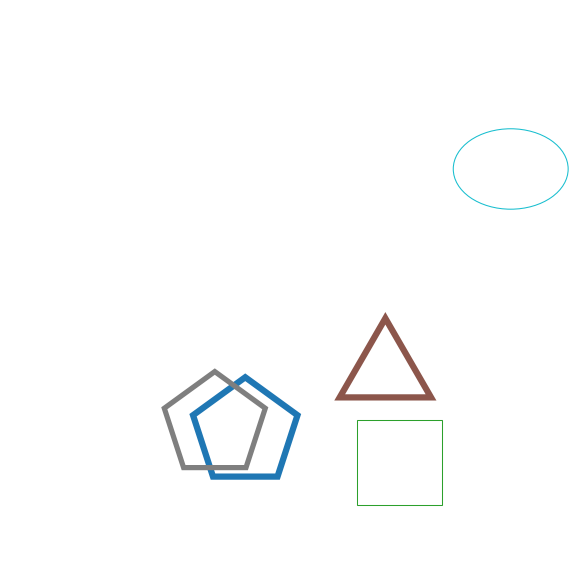[{"shape": "pentagon", "thickness": 3, "radius": 0.48, "center": [0.425, 0.251]}, {"shape": "square", "thickness": 0.5, "radius": 0.37, "center": [0.692, 0.199]}, {"shape": "triangle", "thickness": 3, "radius": 0.46, "center": [0.667, 0.357]}, {"shape": "pentagon", "thickness": 2.5, "radius": 0.46, "center": [0.372, 0.264]}, {"shape": "oval", "thickness": 0.5, "radius": 0.5, "center": [0.884, 0.707]}]